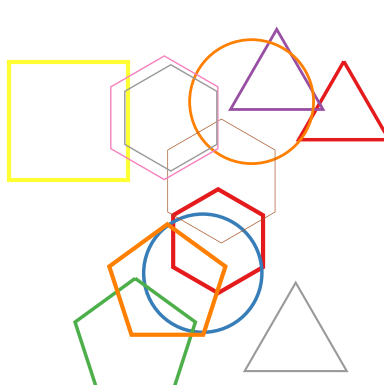[{"shape": "triangle", "thickness": 2.5, "radius": 0.68, "center": [0.893, 0.705]}, {"shape": "hexagon", "thickness": 3, "radius": 0.67, "center": [0.567, 0.374]}, {"shape": "circle", "thickness": 2.5, "radius": 0.77, "center": [0.527, 0.29]}, {"shape": "pentagon", "thickness": 2.5, "radius": 0.82, "center": [0.351, 0.113]}, {"shape": "triangle", "thickness": 2, "radius": 0.69, "center": [0.719, 0.785]}, {"shape": "pentagon", "thickness": 3, "radius": 0.79, "center": [0.435, 0.259]}, {"shape": "circle", "thickness": 2, "radius": 0.8, "center": [0.653, 0.736]}, {"shape": "square", "thickness": 3, "radius": 0.77, "center": [0.178, 0.686]}, {"shape": "hexagon", "thickness": 0.5, "radius": 0.8, "center": [0.575, 0.53]}, {"shape": "hexagon", "thickness": 1, "radius": 0.8, "center": [0.427, 0.694]}, {"shape": "hexagon", "thickness": 1, "radius": 0.69, "center": [0.444, 0.694]}, {"shape": "triangle", "thickness": 1.5, "radius": 0.77, "center": [0.768, 0.113]}]